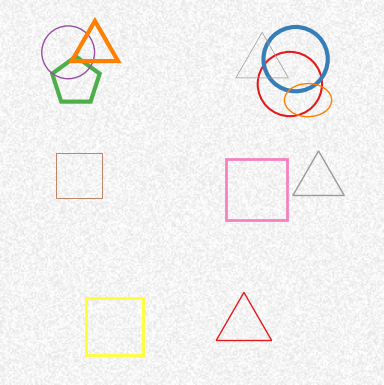[{"shape": "circle", "thickness": 1.5, "radius": 0.42, "center": [0.753, 0.782]}, {"shape": "triangle", "thickness": 1, "radius": 0.42, "center": [0.634, 0.157]}, {"shape": "circle", "thickness": 3, "radius": 0.42, "center": [0.768, 0.846]}, {"shape": "pentagon", "thickness": 3, "radius": 0.32, "center": [0.197, 0.789]}, {"shape": "circle", "thickness": 1, "radius": 0.34, "center": [0.177, 0.864]}, {"shape": "oval", "thickness": 1, "radius": 0.31, "center": [0.8, 0.74]}, {"shape": "triangle", "thickness": 3, "radius": 0.35, "center": [0.246, 0.876]}, {"shape": "square", "thickness": 2, "radius": 0.37, "center": [0.297, 0.151]}, {"shape": "square", "thickness": 0.5, "radius": 0.29, "center": [0.205, 0.543]}, {"shape": "square", "thickness": 2, "radius": 0.4, "center": [0.666, 0.508]}, {"shape": "triangle", "thickness": 0.5, "radius": 0.39, "center": [0.681, 0.837]}, {"shape": "triangle", "thickness": 1, "radius": 0.39, "center": [0.827, 0.531]}]